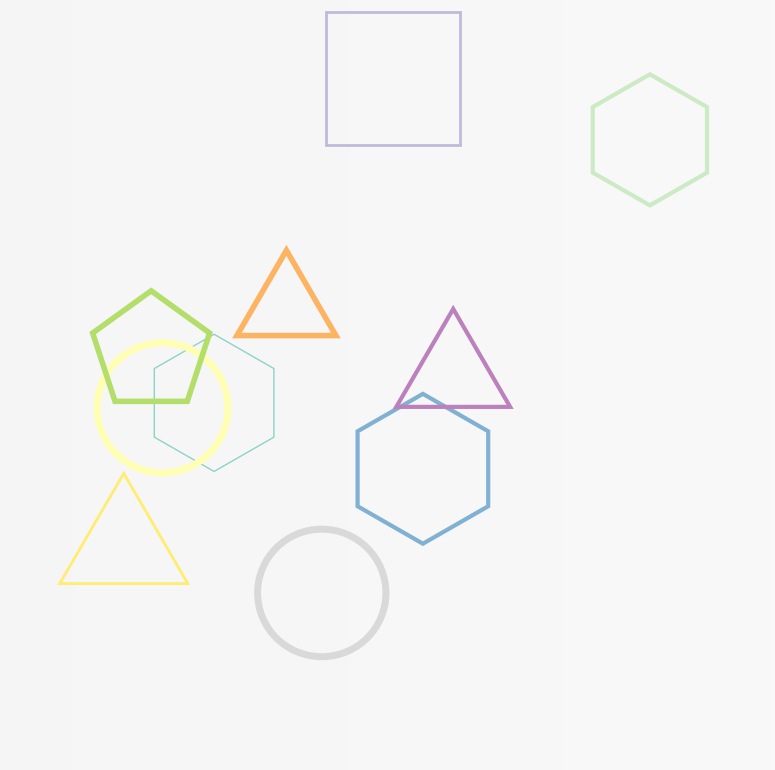[{"shape": "hexagon", "thickness": 0.5, "radius": 0.45, "center": [0.276, 0.477]}, {"shape": "circle", "thickness": 2.5, "radius": 0.42, "center": [0.21, 0.47]}, {"shape": "square", "thickness": 1, "radius": 0.43, "center": [0.507, 0.898]}, {"shape": "hexagon", "thickness": 1.5, "radius": 0.49, "center": [0.546, 0.391]}, {"shape": "triangle", "thickness": 2, "radius": 0.37, "center": [0.37, 0.601]}, {"shape": "pentagon", "thickness": 2, "radius": 0.4, "center": [0.195, 0.543]}, {"shape": "circle", "thickness": 2.5, "radius": 0.41, "center": [0.415, 0.23]}, {"shape": "triangle", "thickness": 1.5, "radius": 0.42, "center": [0.585, 0.514]}, {"shape": "hexagon", "thickness": 1.5, "radius": 0.43, "center": [0.839, 0.818]}, {"shape": "triangle", "thickness": 1, "radius": 0.48, "center": [0.16, 0.29]}]